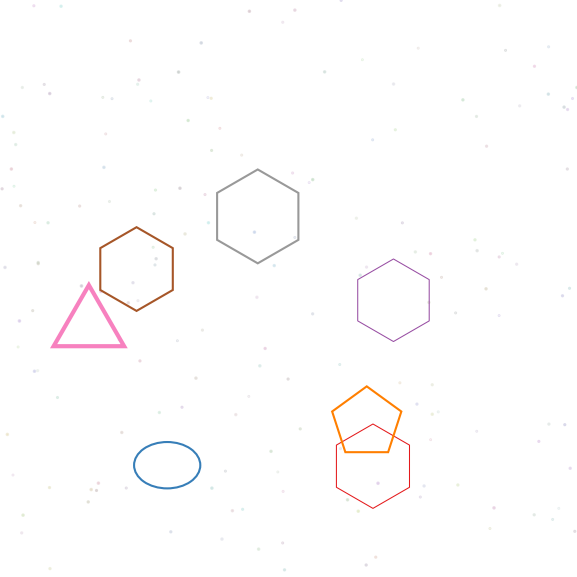[{"shape": "hexagon", "thickness": 0.5, "radius": 0.37, "center": [0.646, 0.192]}, {"shape": "oval", "thickness": 1, "radius": 0.29, "center": [0.29, 0.194]}, {"shape": "hexagon", "thickness": 0.5, "radius": 0.36, "center": [0.681, 0.479]}, {"shape": "pentagon", "thickness": 1, "radius": 0.31, "center": [0.635, 0.267]}, {"shape": "hexagon", "thickness": 1, "radius": 0.36, "center": [0.236, 0.533]}, {"shape": "triangle", "thickness": 2, "radius": 0.35, "center": [0.154, 0.435]}, {"shape": "hexagon", "thickness": 1, "radius": 0.41, "center": [0.446, 0.624]}]